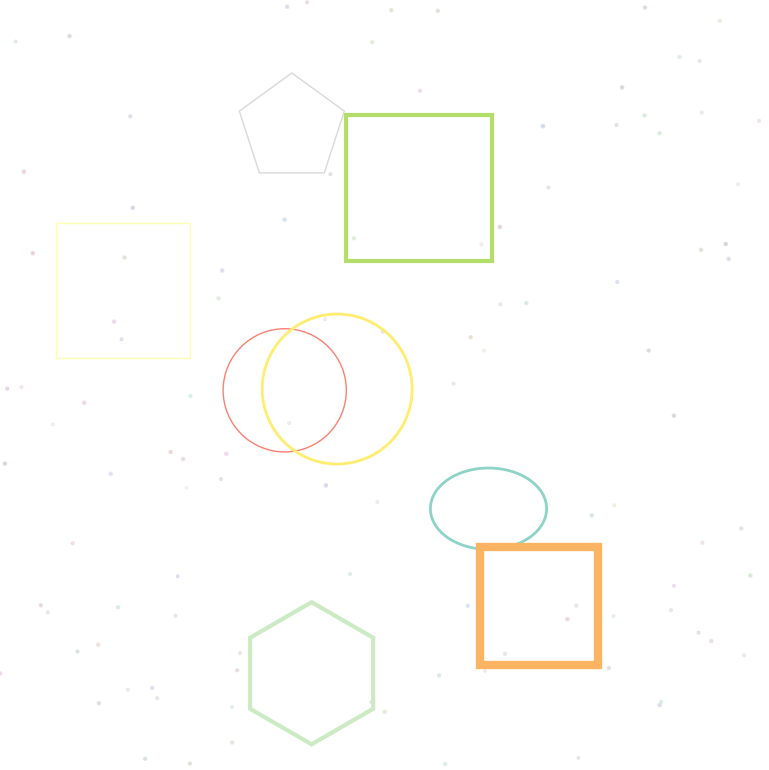[{"shape": "oval", "thickness": 1, "radius": 0.38, "center": [0.634, 0.339]}, {"shape": "square", "thickness": 0.5, "radius": 0.44, "center": [0.159, 0.623]}, {"shape": "circle", "thickness": 0.5, "radius": 0.4, "center": [0.37, 0.493]}, {"shape": "square", "thickness": 3, "radius": 0.38, "center": [0.7, 0.213]}, {"shape": "square", "thickness": 1.5, "radius": 0.47, "center": [0.544, 0.755]}, {"shape": "pentagon", "thickness": 0.5, "radius": 0.36, "center": [0.379, 0.834]}, {"shape": "hexagon", "thickness": 1.5, "radius": 0.46, "center": [0.405, 0.126]}, {"shape": "circle", "thickness": 1, "radius": 0.49, "center": [0.438, 0.495]}]